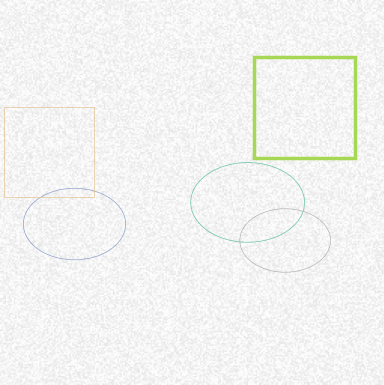[{"shape": "oval", "thickness": 0.5, "radius": 0.74, "center": [0.643, 0.474]}, {"shape": "oval", "thickness": 0.5, "radius": 0.66, "center": [0.193, 0.418]}, {"shape": "square", "thickness": 2.5, "radius": 0.66, "center": [0.791, 0.721]}, {"shape": "square", "thickness": 0.5, "radius": 0.58, "center": [0.127, 0.604]}, {"shape": "oval", "thickness": 0.5, "radius": 0.59, "center": [0.741, 0.375]}]